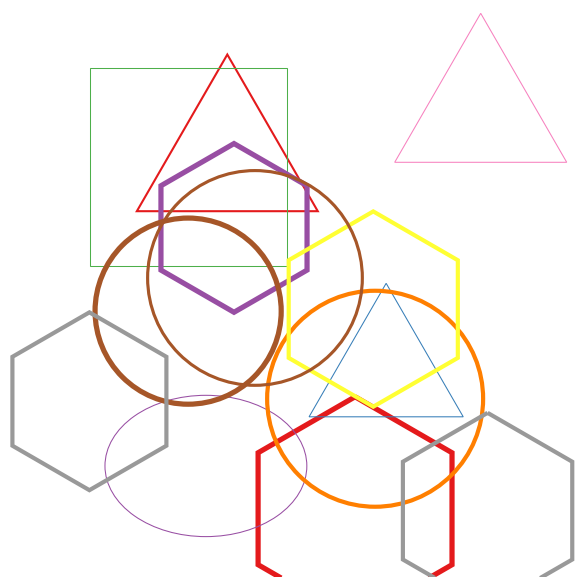[{"shape": "triangle", "thickness": 1, "radius": 0.9, "center": [0.394, 0.724]}, {"shape": "hexagon", "thickness": 2.5, "radius": 0.97, "center": [0.615, 0.118]}, {"shape": "triangle", "thickness": 0.5, "radius": 0.77, "center": [0.669, 0.354]}, {"shape": "square", "thickness": 0.5, "radius": 0.86, "center": [0.326, 0.711]}, {"shape": "oval", "thickness": 0.5, "radius": 0.87, "center": [0.357, 0.192]}, {"shape": "hexagon", "thickness": 2.5, "radius": 0.73, "center": [0.405, 0.604]}, {"shape": "circle", "thickness": 2, "radius": 0.93, "center": [0.65, 0.309]}, {"shape": "hexagon", "thickness": 2, "radius": 0.85, "center": [0.646, 0.464]}, {"shape": "circle", "thickness": 1.5, "radius": 0.93, "center": [0.442, 0.518]}, {"shape": "circle", "thickness": 2.5, "radius": 0.81, "center": [0.326, 0.46]}, {"shape": "triangle", "thickness": 0.5, "radius": 0.86, "center": [0.832, 0.804]}, {"shape": "hexagon", "thickness": 2, "radius": 0.77, "center": [0.155, 0.304]}, {"shape": "hexagon", "thickness": 2, "radius": 0.85, "center": [0.844, 0.115]}]